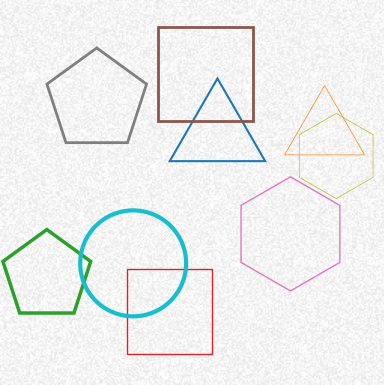[{"shape": "triangle", "thickness": 1.5, "radius": 0.72, "center": [0.565, 0.653]}, {"shape": "triangle", "thickness": 0.5, "radius": 0.6, "center": [0.843, 0.658]}, {"shape": "pentagon", "thickness": 2.5, "radius": 0.6, "center": [0.122, 0.284]}, {"shape": "square", "thickness": 1, "radius": 0.55, "center": [0.44, 0.192]}, {"shape": "square", "thickness": 2, "radius": 0.61, "center": [0.534, 0.808]}, {"shape": "hexagon", "thickness": 1, "radius": 0.74, "center": [0.754, 0.392]}, {"shape": "pentagon", "thickness": 2, "radius": 0.68, "center": [0.251, 0.739]}, {"shape": "hexagon", "thickness": 0.5, "radius": 0.55, "center": [0.873, 0.595]}, {"shape": "circle", "thickness": 3, "radius": 0.69, "center": [0.346, 0.316]}]